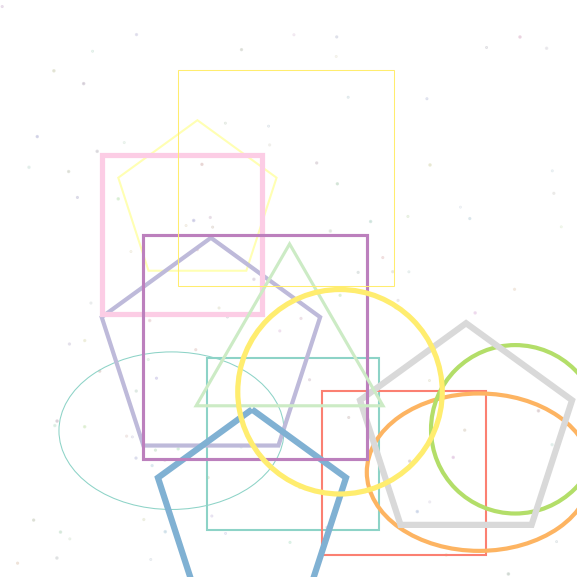[{"shape": "square", "thickness": 1, "radius": 0.74, "center": [0.507, 0.23]}, {"shape": "oval", "thickness": 0.5, "radius": 0.97, "center": [0.297, 0.253]}, {"shape": "pentagon", "thickness": 1, "radius": 0.72, "center": [0.342, 0.647]}, {"shape": "pentagon", "thickness": 2, "radius": 0.99, "center": [0.365, 0.389]}, {"shape": "square", "thickness": 1, "radius": 0.71, "center": [0.699, 0.18]}, {"shape": "pentagon", "thickness": 3, "radius": 0.86, "center": [0.436, 0.119]}, {"shape": "oval", "thickness": 2, "radius": 0.97, "center": [0.83, 0.182]}, {"shape": "circle", "thickness": 2, "radius": 0.73, "center": [0.892, 0.256]}, {"shape": "square", "thickness": 2.5, "radius": 0.69, "center": [0.315, 0.593]}, {"shape": "pentagon", "thickness": 3, "radius": 0.97, "center": [0.807, 0.246]}, {"shape": "square", "thickness": 1.5, "radius": 0.97, "center": [0.441, 0.398]}, {"shape": "triangle", "thickness": 1.5, "radius": 0.93, "center": [0.501, 0.39]}, {"shape": "square", "thickness": 0.5, "radius": 0.93, "center": [0.495, 0.691]}, {"shape": "circle", "thickness": 2.5, "radius": 0.89, "center": [0.589, 0.321]}]